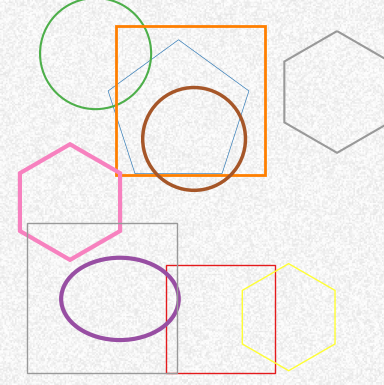[{"shape": "square", "thickness": 1, "radius": 0.71, "center": [0.573, 0.171]}, {"shape": "pentagon", "thickness": 0.5, "radius": 0.96, "center": [0.464, 0.704]}, {"shape": "circle", "thickness": 1.5, "radius": 0.72, "center": [0.248, 0.861]}, {"shape": "oval", "thickness": 3, "radius": 0.76, "center": [0.312, 0.224]}, {"shape": "square", "thickness": 2, "radius": 0.97, "center": [0.494, 0.739]}, {"shape": "hexagon", "thickness": 1, "radius": 0.7, "center": [0.75, 0.176]}, {"shape": "circle", "thickness": 2.5, "radius": 0.67, "center": [0.504, 0.639]}, {"shape": "hexagon", "thickness": 3, "radius": 0.75, "center": [0.182, 0.475]}, {"shape": "hexagon", "thickness": 1.5, "radius": 0.79, "center": [0.875, 0.761]}, {"shape": "square", "thickness": 1, "radius": 0.98, "center": [0.265, 0.226]}]